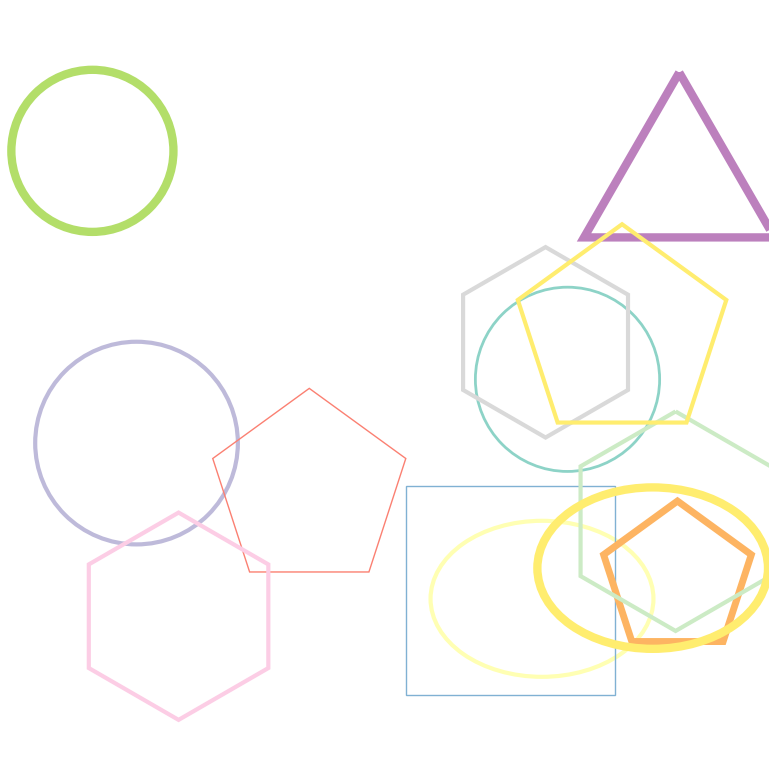[{"shape": "circle", "thickness": 1, "radius": 0.6, "center": [0.737, 0.507]}, {"shape": "oval", "thickness": 1.5, "radius": 0.72, "center": [0.704, 0.222]}, {"shape": "circle", "thickness": 1.5, "radius": 0.66, "center": [0.177, 0.425]}, {"shape": "pentagon", "thickness": 0.5, "radius": 0.66, "center": [0.402, 0.364]}, {"shape": "square", "thickness": 0.5, "radius": 0.68, "center": [0.663, 0.233]}, {"shape": "pentagon", "thickness": 2.5, "radius": 0.5, "center": [0.88, 0.248]}, {"shape": "circle", "thickness": 3, "radius": 0.53, "center": [0.12, 0.804]}, {"shape": "hexagon", "thickness": 1.5, "radius": 0.67, "center": [0.232, 0.2]}, {"shape": "hexagon", "thickness": 1.5, "radius": 0.62, "center": [0.709, 0.555]}, {"shape": "triangle", "thickness": 3, "radius": 0.71, "center": [0.882, 0.763]}, {"shape": "hexagon", "thickness": 1.5, "radius": 0.71, "center": [0.877, 0.323]}, {"shape": "pentagon", "thickness": 1.5, "radius": 0.71, "center": [0.808, 0.566]}, {"shape": "oval", "thickness": 3, "radius": 0.75, "center": [0.848, 0.262]}]